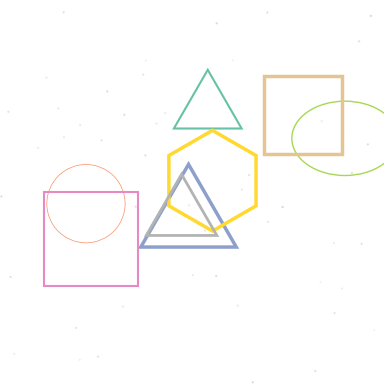[{"shape": "triangle", "thickness": 1.5, "radius": 0.51, "center": [0.54, 0.717]}, {"shape": "circle", "thickness": 0.5, "radius": 0.51, "center": [0.223, 0.471]}, {"shape": "triangle", "thickness": 2.5, "radius": 0.72, "center": [0.49, 0.43]}, {"shape": "square", "thickness": 1.5, "radius": 0.61, "center": [0.236, 0.379]}, {"shape": "oval", "thickness": 1, "radius": 0.69, "center": [0.896, 0.641]}, {"shape": "hexagon", "thickness": 2.5, "radius": 0.65, "center": [0.552, 0.531]}, {"shape": "square", "thickness": 2.5, "radius": 0.51, "center": [0.788, 0.702]}, {"shape": "triangle", "thickness": 2, "radius": 0.53, "center": [0.472, 0.441]}]